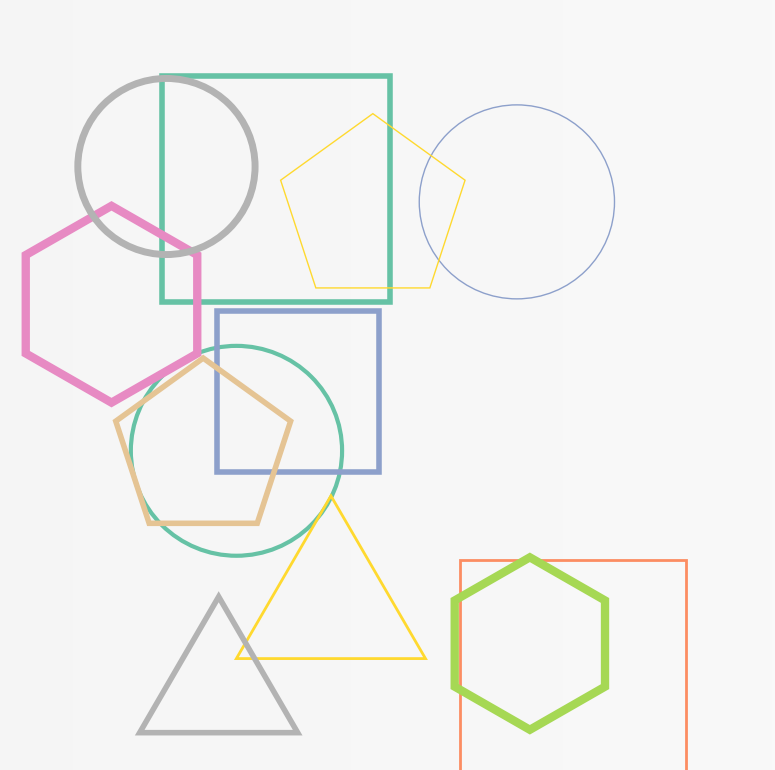[{"shape": "circle", "thickness": 1.5, "radius": 0.68, "center": [0.305, 0.415]}, {"shape": "square", "thickness": 2, "radius": 0.73, "center": [0.356, 0.754]}, {"shape": "square", "thickness": 1, "radius": 0.73, "center": [0.739, 0.127]}, {"shape": "square", "thickness": 2, "radius": 0.52, "center": [0.384, 0.492]}, {"shape": "circle", "thickness": 0.5, "radius": 0.63, "center": [0.667, 0.738]}, {"shape": "hexagon", "thickness": 3, "radius": 0.64, "center": [0.144, 0.605]}, {"shape": "hexagon", "thickness": 3, "radius": 0.56, "center": [0.684, 0.164]}, {"shape": "triangle", "thickness": 1, "radius": 0.7, "center": [0.427, 0.215]}, {"shape": "pentagon", "thickness": 0.5, "radius": 0.63, "center": [0.481, 0.727]}, {"shape": "pentagon", "thickness": 2, "radius": 0.59, "center": [0.262, 0.416]}, {"shape": "triangle", "thickness": 2, "radius": 0.59, "center": [0.282, 0.107]}, {"shape": "circle", "thickness": 2.5, "radius": 0.57, "center": [0.215, 0.784]}]